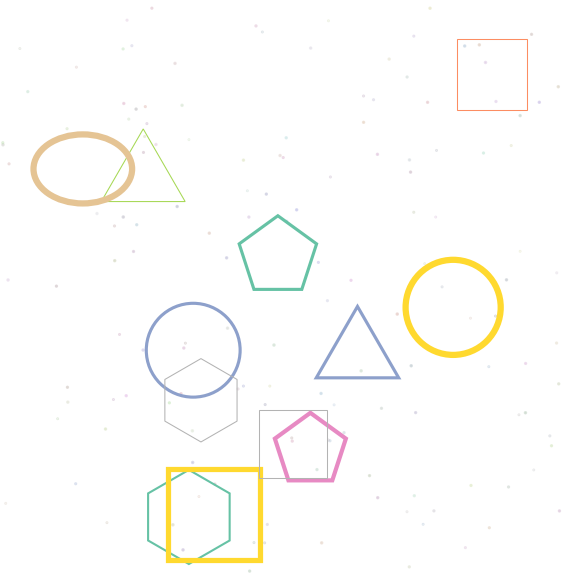[{"shape": "hexagon", "thickness": 1, "radius": 0.41, "center": [0.327, 0.104]}, {"shape": "pentagon", "thickness": 1.5, "radius": 0.35, "center": [0.481, 0.555]}, {"shape": "square", "thickness": 0.5, "radius": 0.31, "center": [0.852, 0.87]}, {"shape": "triangle", "thickness": 1.5, "radius": 0.41, "center": [0.619, 0.386]}, {"shape": "circle", "thickness": 1.5, "radius": 0.41, "center": [0.335, 0.393]}, {"shape": "pentagon", "thickness": 2, "radius": 0.32, "center": [0.537, 0.22]}, {"shape": "triangle", "thickness": 0.5, "radius": 0.42, "center": [0.248, 0.692]}, {"shape": "square", "thickness": 2.5, "radius": 0.4, "center": [0.371, 0.109]}, {"shape": "circle", "thickness": 3, "radius": 0.41, "center": [0.785, 0.467]}, {"shape": "oval", "thickness": 3, "radius": 0.43, "center": [0.143, 0.707]}, {"shape": "square", "thickness": 0.5, "radius": 0.29, "center": [0.508, 0.23]}, {"shape": "hexagon", "thickness": 0.5, "radius": 0.36, "center": [0.348, 0.306]}]